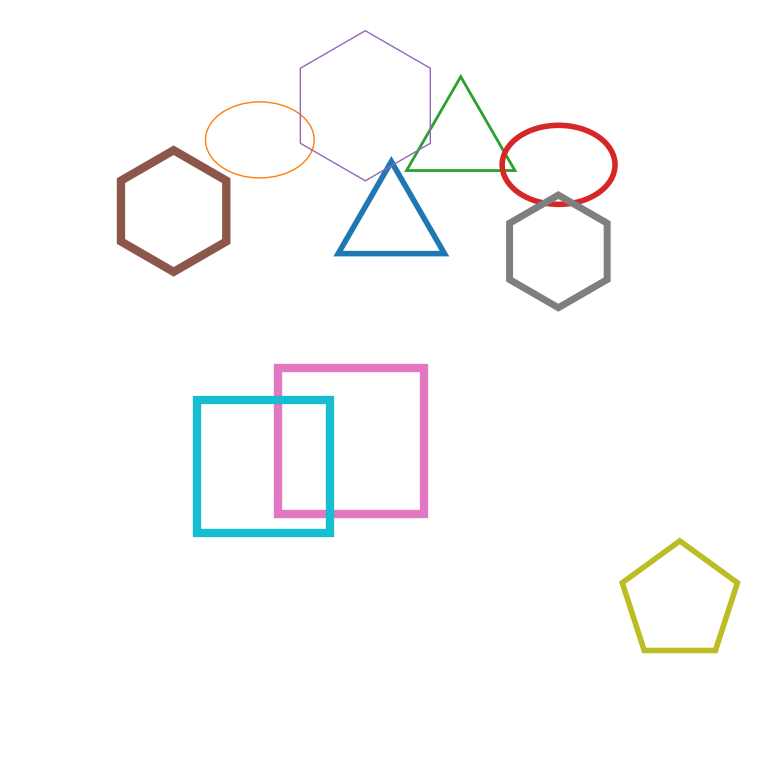[{"shape": "triangle", "thickness": 2, "radius": 0.4, "center": [0.508, 0.71]}, {"shape": "oval", "thickness": 0.5, "radius": 0.35, "center": [0.337, 0.818]}, {"shape": "triangle", "thickness": 1, "radius": 0.41, "center": [0.598, 0.819]}, {"shape": "oval", "thickness": 2, "radius": 0.37, "center": [0.725, 0.786]}, {"shape": "hexagon", "thickness": 0.5, "radius": 0.49, "center": [0.474, 0.863]}, {"shape": "hexagon", "thickness": 3, "radius": 0.39, "center": [0.226, 0.726]}, {"shape": "square", "thickness": 3, "radius": 0.47, "center": [0.455, 0.427]}, {"shape": "hexagon", "thickness": 2.5, "radius": 0.37, "center": [0.725, 0.674]}, {"shape": "pentagon", "thickness": 2, "radius": 0.39, "center": [0.883, 0.219]}, {"shape": "square", "thickness": 3, "radius": 0.43, "center": [0.342, 0.394]}]